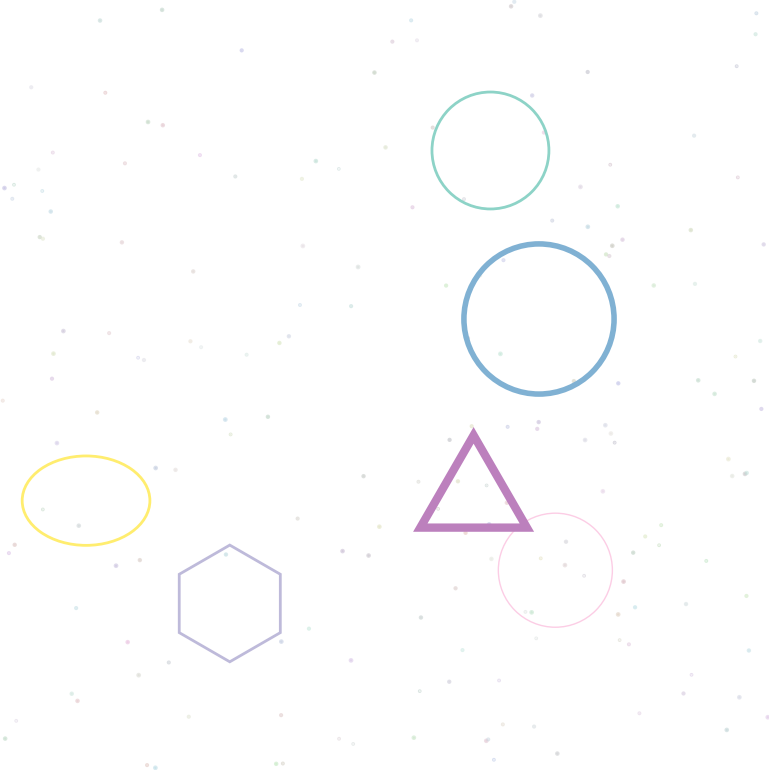[{"shape": "circle", "thickness": 1, "radius": 0.38, "center": [0.637, 0.805]}, {"shape": "hexagon", "thickness": 1, "radius": 0.38, "center": [0.298, 0.216]}, {"shape": "circle", "thickness": 2, "radius": 0.49, "center": [0.7, 0.586]}, {"shape": "circle", "thickness": 0.5, "radius": 0.37, "center": [0.721, 0.259]}, {"shape": "triangle", "thickness": 3, "radius": 0.4, "center": [0.615, 0.355]}, {"shape": "oval", "thickness": 1, "radius": 0.41, "center": [0.112, 0.35]}]